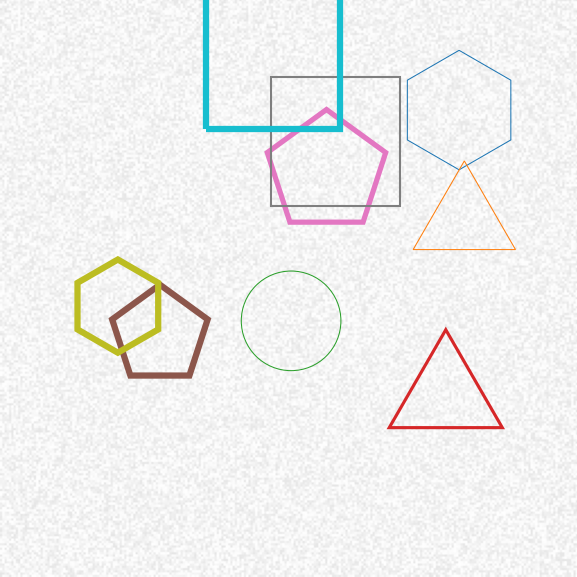[{"shape": "hexagon", "thickness": 0.5, "radius": 0.52, "center": [0.795, 0.809]}, {"shape": "triangle", "thickness": 0.5, "radius": 0.51, "center": [0.804, 0.618]}, {"shape": "circle", "thickness": 0.5, "radius": 0.43, "center": [0.504, 0.444]}, {"shape": "triangle", "thickness": 1.5, "radius": 0.57, "center": [0.772, 0.315]}, {"shape": "pentagon", "thickness": 3, "radius": 0.43, "center": [0.277, 0.419]}, {"shape": "pentagon", "thickness": 2.5, "radius": 0.54, "center": [0.565, 0.702]}, {"shape": "square", "thickness": 1, "radius": 0.56, "center": [0.581, 0.754]}, {"shape": "hexagon", "thickness": 3, "radius": 0.4, "center": [0.204, 0.469]}, {"shape": "square", "thickness": 3, "radius": 0.58, "center": [0.472, 0.892]}]